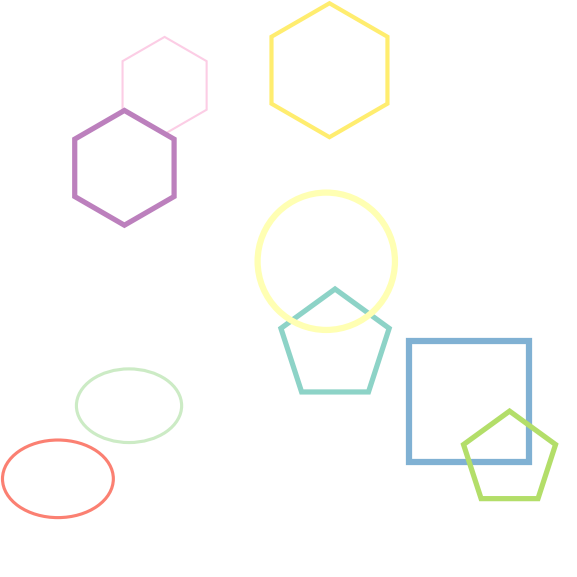[{"shape": "pentagon", "thickness": 2.5, "radius": 0.49, "center": [0.58, 0.4]}, {"shape": "circle", "thickness": 3, "radius": 0.59, "center": [0.565, 0.547]}, {"shape": "oval", "thickness": 1.5, "radius": 0.48, "center": [0.1, 0.17]}, {"shape": "square", "thickness": 3, "radius": 0.52, "center": [0.812, 0.303]}, {"shape": "pentagon", "thickness": 2.5, "radius": 0.42, "center": [0.882, 0.203]}, {"shape": "hexagon", "thickness": 1, "radius": 0.42, "center": [0.285, 0.851]}, {"shape": "hexagon", "thickness": 2.5, "radius": 0.5, "center": [0.215, 0.709]}, {"shape": "oval", "thickness": 1.5, "radius": 0.46, "center": [0.223, 0.297]}, {"shape": "hexagon", "thickness": 2, "radius": 0.58, "center": [0.571, 0.878]}]